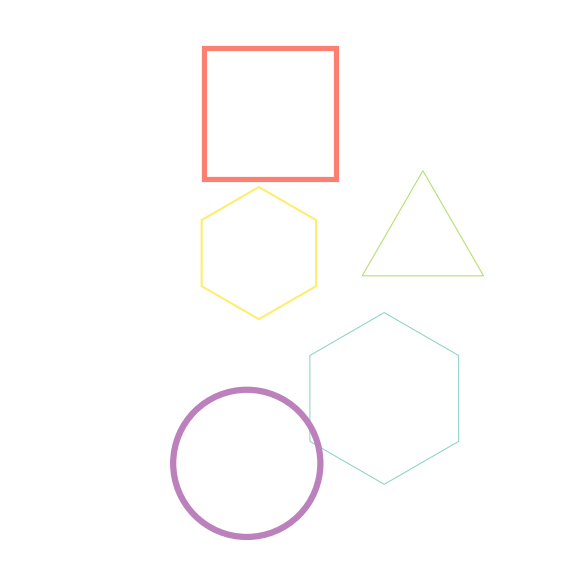[{"shape": "hexagon", "thickness": 0.5, "radius": 0.74, "center": [0.665, 0.309]}, {"shape": "square", "thickness": 2.5, "radius": 0.57, "center": [0.468, 0.803]}, {"shape": "triangle", "thickness": 0.5, "radius": 0.61, "center": [0.732, 0.582]}, {"shape": "circle", "thickness": 3, "radius": 0.64, "center": [0.427, 0.197]}, {"shape": "hexagon", "thickness": 1, "radius": 0.57, "center": [0.448, 0.561]}]